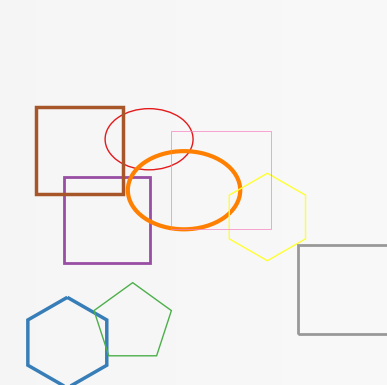[{"shape": "oval", "thickness": 1, "radius": 0.57, "center": [0.385, 0.638]}, {"shape": "hexagon", "thickness": 2.5, "radius": 0.59, "center": [0.174, 0.11]}, {"shape": "pentagon", "thickness": 1, "radius": 0.52, "center": [0.342, 0.161]}, {"shape": "square", "thickness": 2, "radius": 0.56, "center": [0.276, 0.429]}, {"shape": "oval", "thickness": 3, "radius": 0.73, "center": [0.475, 0.506]}, {"shape": "hexagon", "thickness": 1, "radius": 0.57, "center": [0.69, 0.436]}, {"shape": "square", "thickness": 2.5, "radius": 0.56, "center": [0.205, 0.609]}, {"shape": "square", "thickness": 0.5, "radius": 0.64, "center": [0.571, 0.533]}, {"shape": "square", "thickness": 2, "radius": 0.58, "center": [0.886, 0.248]}]